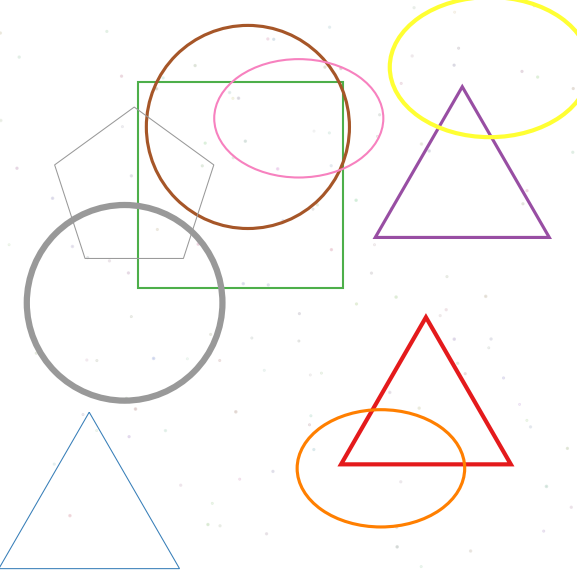[{"shape": "triangle", "thickness": 2, "radius": 0.85, "center": [0.738, 0.28]}, {"shape": "triangle", "thickness": 0.5, "radius": 0.9, "center": [0.154, 0.105]}, {"shape": "square", "thickness": 1, "radius": 0.89, "center": [0.416, 0.679]}, {"shape": "triangle", "thickness": 1.5, "radius": 0.87, "center": [0.8, 0.675]}, {"shape": "oval", "thickness": 1.5, "radius": 0.73, "center": [0.66, 0.188]}, {"shape": "oval", "thickness": 2, "radius": 0.87, "center": [0.848, 0.883]}, {"shape": "circle", "thickness": 1.5, "radius": 0.88, "center": [0.429, 0.779]}, {"shape": "oval", "thickness": 1, "radius": 0.73, "center": [0.517, 0.794]}, {"shape": "circle", "thickness": 3, "radius": 0.85, "center": [0.216, 0.475]}, {"shape": "pentagon", "thickness": 0.5, "radius": 0.72, "center": [0.232, 0.669]}]